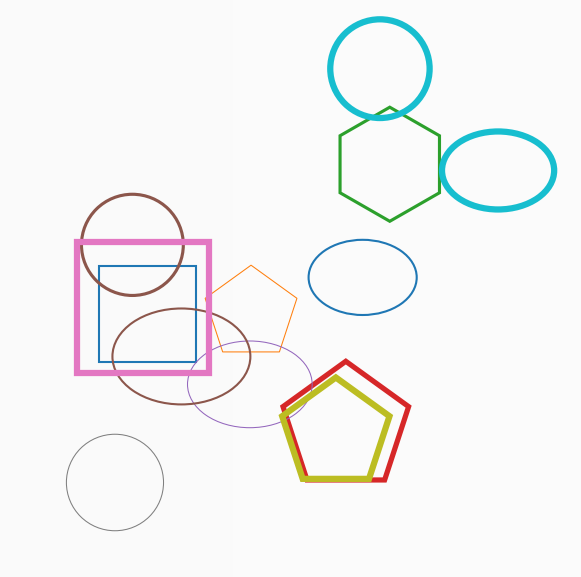[{"shape": "square", "thickness": 1, "radius": 0.42, "center": [0.254, 0.456]}, {"shape": "oval", "thickness": 1, "radius": 0.47, "center": [0.624, 0.519]}, {"shape": "pentagon", "thickness": 0.5, "radius": 0.42, "center": [0.432, 0.457]}, {"shape": "hexagon", "thickness": 1.5, "radius": 0.49, "center": [0.671, 0.715]}, {"shape": "pentagon", "thickness": 2.5, "radius": 0.57, "center": [0.595, 0.26]}, {"shape": "oval", "thickness": 0.5, "radius": 0.54, "center": [0.43, 0.334]}, {"shape": "oval", "thickness": 1, "radius": 0.59, "center": [0.312, 0.382]}, {"shape": "circle", "thickness": 1.5, "radius": 0.44, "center": [0.228, 0.575]}, {"shape": "square", "thickness": 3, "radius": 0.57, "center": [0.246, 0.467]}, {"shape": "circle", "thickness": 0.5, "radius": 0.42, "center": [0.198, 0.164]}, {"shape": "pentagon", "thickness": 3, "radius": 0.49, "center": [0.578, 0.248]}, {"shape": "circle", "thickness": 3, "radius": 0.43, "center": [0.654, 0.88]}, {"shape": "oval", "thickness": 3, "radius": 0.48, "center": [0.857, 0.704]}]